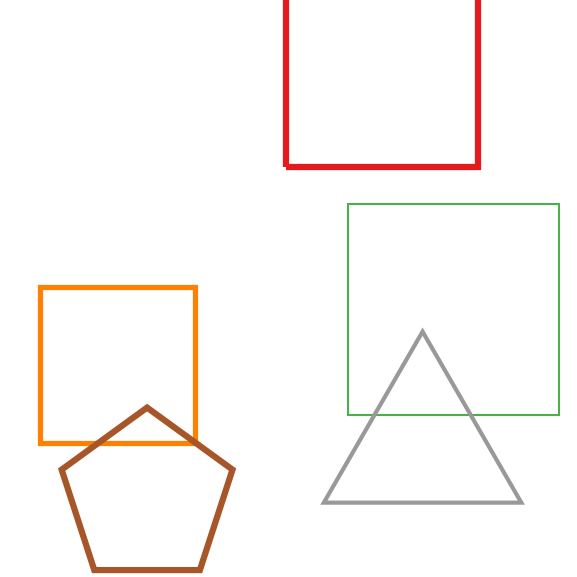[{"shape": "square", "thickness": 3, "radius": 0.83, "center": [0.661, 0.876]}, {"shape": "square", "thickness": 1, "radius": 0.91, "center": [0.786, 0.463]}, {"shape": "square", "thickness": 2.5, "radius": 0.67, "center": [0.204, 0.367]}, {"shape": "pentagon", "thickness": 3, "radius": 0.78, "center": [0.255, 0.138]}, {"shape": "triangle", "thickness": 2, "radius": 0.99, "center": [0.732, 0.227]}]